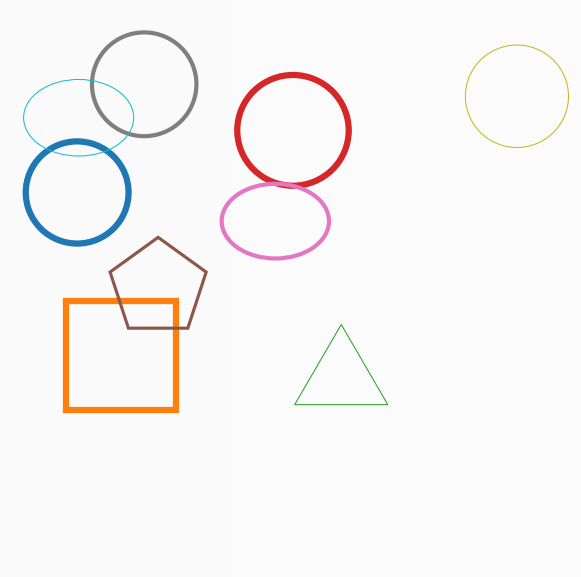[{"shape": "circle", "thickness": 3, "radius": 0.44, "center": [0.133, 0.666]}, {"shape": "square", "thickness": 3, "radius": 0.47, "center": [0.208, 0.384]}, {"shape": "triangle", "thickness": 0.5, "radius": 0.46, "center": [0.587, 0.345]}, {"shape": "circle", "thickness": 3, "radius": 0.48, "center": [0.504, 0.773]}, {"shape": "pentagon", "thickness": 1.5, "radius": 0.43, "center": [0.272, 0.501]}, {"shape": "oval", "thickness": 2, "radius": 0.46, "center": [0.474, 0.616]}, {"shape": "circle", "thickness": 2, "radius": 0.45, "center": [0.248, 0.853]}, {"shape": "circle", "thickness": 0.5, "radius": 0.44, "center": [0.889, 0.832]}, {"shape": "oval", "thickness": 0.5, "radius": 0.47, "center": [0.135, 0.795]}]